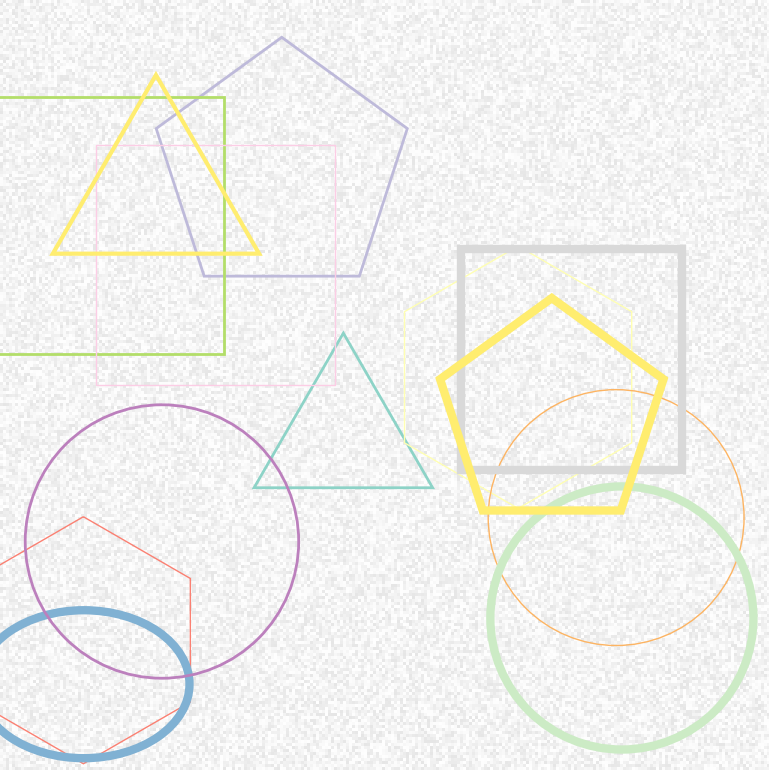[{"shape": "triangle", "thickness": 1, "radius": 0.67, "center": [0.446, 0.433]}, {"shape": "hexagon", "thickness": 0.5, "radius": 0.85, "center": [0.673, 0.51]}, {"shape": "pentagon", "thickness": 1, "radius": 0.86, "center": [0.366, 0.78]}, {"shape": "hexagon", "thickness": 0.5, "radius": 0.8, "center": [0.108, 0.169]}, {"shape": "oval", "thickness": 3, "radius": 0.69, "center": [0.109, 0.111]}, {"shape": "circle", "thickness": 0.5, "radius": 0.83, "center": [0.8, 0.328]}, {"shape": "square", "thickness": 1, "radius": 0.83, "center": [0.124, 0.707]}, {"shape": "square", "thickness": 0.5, "radius": 0.78, "center": [0.28, 0.656]}, {"shape": "square", "thickness": 3, "radius": 0.72, "center": [0.742, 0.534]}, {"shape": "circle", "thickness": 1, "radius": 0.89, "center": [0.21, 0.297]}, {"shape": "circle", "thickness": 3, "radius": 0.85, "center": [0.808, 0.197]}, {"shape": "pentagon", "thickness": 3, "radius": 0.76, "center": [0.717, 0.46]}, {"shape": "triangle", "thickness": 1.5, "radius": 0.77, "center": [0.203, 0.748]}]